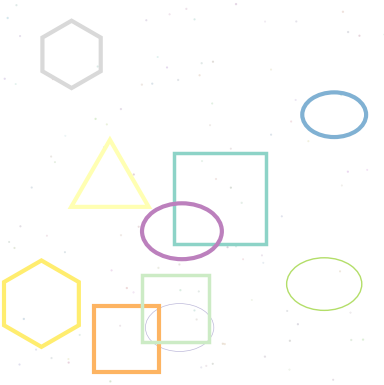[{"shape": "square", "thickness": 2.5, "radius": 0.6, "center": [0.572, 0.484]}, {"shape": "triangle", "thickness": 3, "radius": 0.58, "center": [0.286, 0.521]}, {"shape": "oval", "thickness": 0.5, "radius": 0.44, "center": [0.467, 0.149]}, {"shape": "oval", "thickness": 3, "radius": 0.41, "center": [0.868, 0.702]}, {"shape": "square", "thickness": 3, "radius": 0.43, "center": [0.329, 0.12]}, {"shape": "oval", "thickness": 1, "radius": 0.49, "center": [0.842, 0.262]}, {"shape": "hexagon", "thickness": 3, "radius": 0.44, "center": [0.186, 0.859]}, {"shape": "oval", "thickness": 3, "radius": 0.52, "center": [0.473, 0.399]}, {"shape": "square", "thickness": 2.5, "radius": 0.44, "center": [0.455, 0.2]}, {"shape": "hexagon", "thickness": 3, "radius": 0.56, "center": [0.108, 0.211]}]